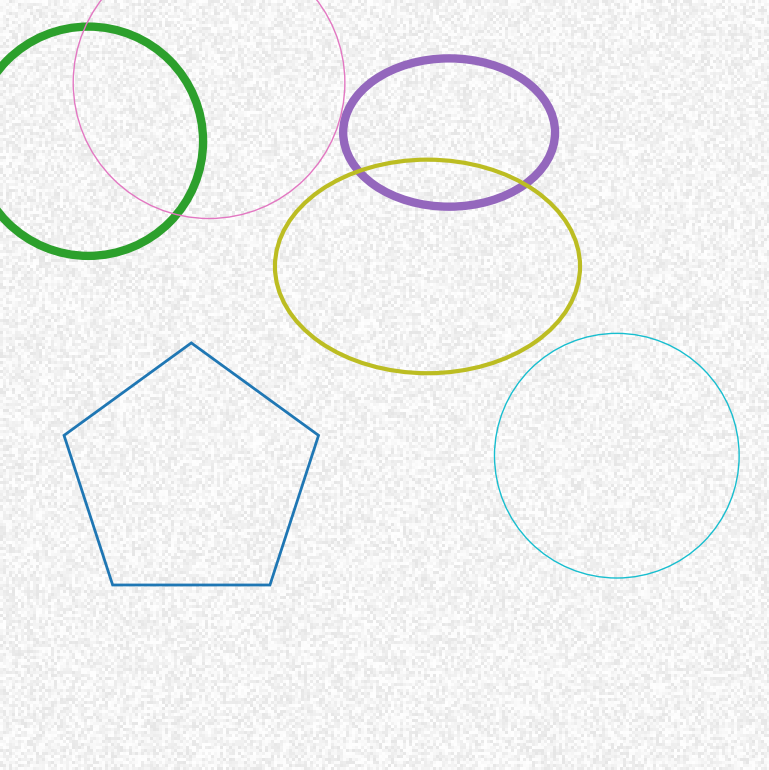[{"shape": "pentagon", "thickness": 1, "radius": 0.87, "center": [0.248, 0.381]}, {"shape": "circle", "thickness": 3, "radius": 0.74, "center": [0.115, 0.817]}, {"shape": "oval", "thickness": 3, "radius": 0.69, "center": [0.583, 0.828]}, {"shape": "circle", "thickness": 0.5, "radius": 0.88, "center": [0.271, 0.893]}, {"shape": "oval", "thickness": 1.5, "radius": 0.99, "center": [0.555, 0.654]}, {"shape": "circle", "thickness": 0.5, "radius": 0.79, "center": [0.801, 0.408]}]